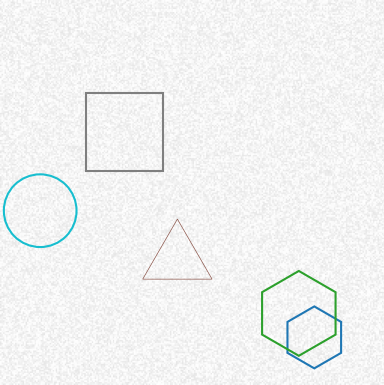[{"shape": "hexagon", "thickness": 1.5, "radius": 0.4, "center": [0.816, 0.124]}, {"shape": "hexagon", "thickness": 1.5, "radius": 0.55, "center": [0.776, 0.186]}, {"shape": "triangle", "thickness": 0.5, "radius": 0.52, "center": [0.461, 0.327]}, {"shape": "square", "thickness": 1.5, "radius": 0.5, "center": [0.323, 0.658]}, {"shape": "circle", "thickness": 1.5, "radius": 0.47, "center": [0.104, 0.453]}]